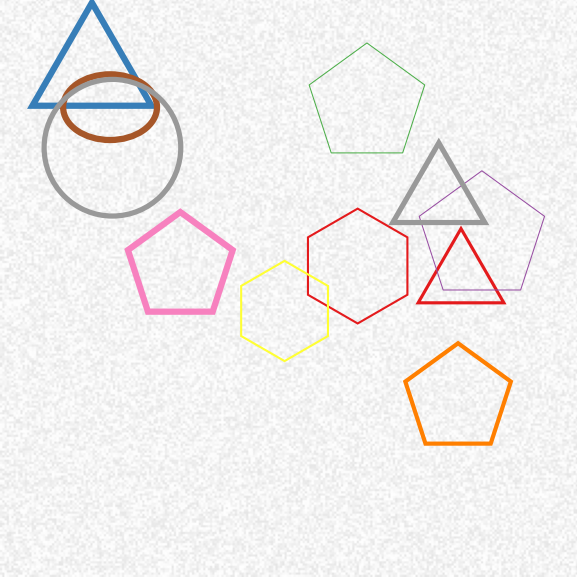[{"shape": "hexagon", "thickness": 1, "radius": 0.5, "center": [0.619, 0.538]}, {"shape": "triangle", "thickness": 1.5, "radius": 0.43, "center": [0.798, 0.518]}, {"shape": "triangle", "thickness": 3, "radius": 0.59, "center": [0.159, 0.876]}, {"shape": "pentagon", "thickness": 0.5, "radius": 0.53, "center": [0.635, 0.82]}, {"shape": "pentagon", "thickness": 0.5, "radius": 0.57, "center": [0.834, 0.589]}, {"shape": "pentagon", "thickness": 2, "radius": 0.48, "center": [0.793, 0.309]}, {"shape": "hexagon", "thickness": 1, "radius": 0.43, "center": [0.493, 0.461]}, {"shape": "oval", "thickness": 3, "radius": 0.41, "center": [0.191, 0.814]}, {"shape": "pentagon", "thickness": 3, "radius": 0.48, "center": [0.312, 0.537]}, {"shape": "triangle", "thickness": 2.5, "radius": 0.46, "center": [0.76, 0.66]}, {"shape": "circle", "thickness": 2.5, "radius": 0.59, "center": [0.195, 0.743]}]